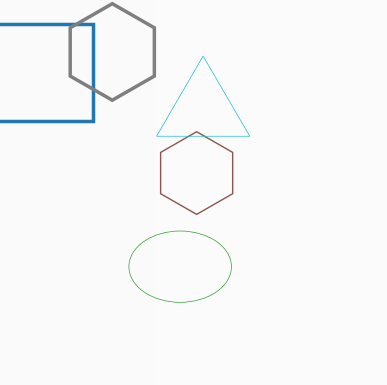[{"shape": "square", "thickness": 2.5, "radius": 0.63, "center": [0.114, 0.812]}, {"shape": "oval", "thickness": 0.5, "radius": 0.66, "center": [0.465, 0.307]}, {"shape": "hexagon", "thickness": 1, "radius": 0.54, "center": [0.507, 0.55]}, {"shape": "hexagon", "thickness": 2.5, "radius": 0.63, "center": [0.29, 0.865]}, {"shape": "triangle", "thickness": 0.5, "radius": 0.69, "center": [0.524, 0.716]}]